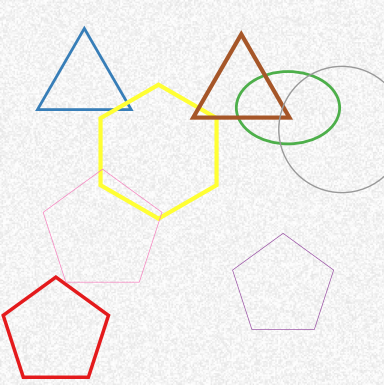[{"shape": "pentagon", "thickness": 2.5, "radius": 0.72, "center": [0.145, 0.136]}, {"shape": "triangle", "thickness": 2, "radius": 0.7, "center": [0.219, 0.786]}, {"shape": "oval", "thickness": 2, "radius": 0.67, "center": [0.748, 0.72]}, {"shape": "pentagon", "thickness": 0.5, "radius": 0.69, "center": [0.735, 0.256]}, {"shape": "hexagon", "thickness": 3, "radius": 0.87, "center": [0.412, 0.606]}, {"shape": "triangle", "thickness": 3, "radius": 0.72, "center": [0.627, 0.767]}, {"shape": "pentagon", "thickness": 0.5, "radius": 0.81, "center": [0.266, 0.398]}, {"shape": "circle", "thickness": 1, "radius": 0.82, "center": [0.888, 0.664]}]